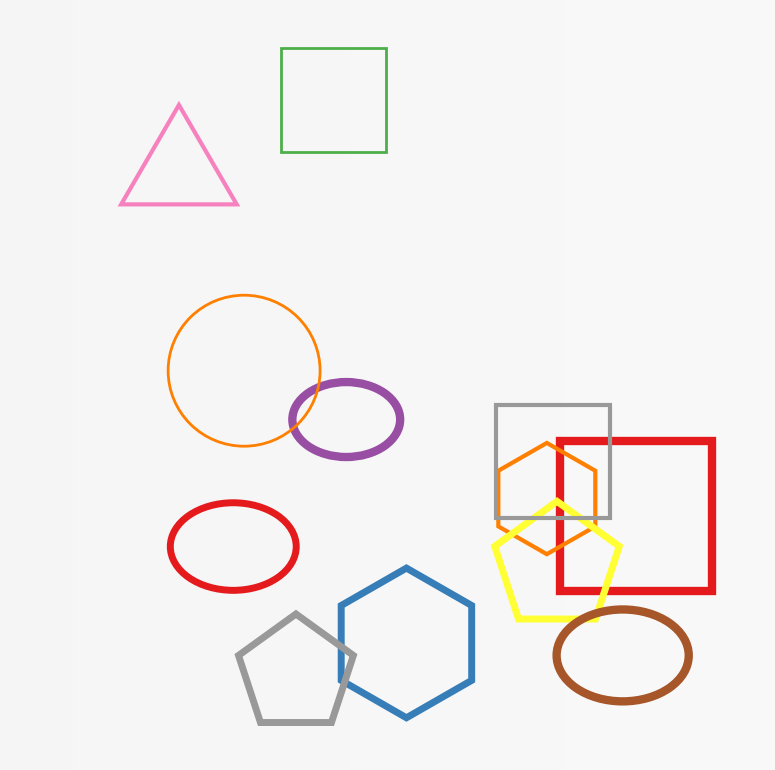[{"shape": "square", "thickness": 3, "radius": 0.49, "center": [0.821, 0.33]}, {"shape": "oval", "thickness": 2.5, "radius": 0.41, "center": [0.301, 0.29]}, {"shape": "hexagon", "thickness": 2.5, "radius": 0.49, "center": [0.524, 0.165]}, {"shape": "square", "thickness": 1, "radius": 0.34, "center": [0.43, 0.87]}, {"shape": "oval", "thickness": 3, "radius": 0.35, "center": [0.447, 0.455]}, {"shape": "hexagon", "thickness": 1.5, "radius": 0.36, "center": [0.706, 0.353]}, {"shape": "circle", "thickness": 1, "radius": 0.49, "center": [0.315, 0.519]}, {"shape": "pentagon", "thickness": 2.5, "radius": 0.42, "center": [0.719, 0.264]}, {"shape": "oval", "thickness": 3, "radius": 0.43, "center": [0.803, 0.149]}, {"shape": "triangle", "thickness": 1.5, "radius": 0.43, "center": [0.231, 0.778]}, {"shape": "square", "thickness": 1.5, "radius": 0.37, "center": [0.713, 0.401]}, {"shape": "pentagon", "thickness": 2.5, "radius": 0.39, "center": [0.382, 0.125]}]